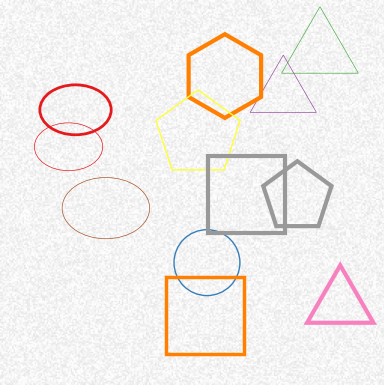[{"shape": "oval", "thickness": 0.5, "radius": 0.44, "center": [0.178, 0.619]}, {"shape": "oval", "thickness": 2, "radius": 0.46, "center": [0.196, 0.715]}, {"shape": "circle", "thickness": 1, "radius": 0.43, "center": [0.538, 0.318]}, {"shape": "triangle", "thickness": 0.5, "radius": 0.58, "center": [0.831, 0.867]}, {"shape": "triangle", "thickness": 0.5, "radius": 0.5, "center": [0.736, 0.758]}, {"shape": "square", "thickness": 2.5, "radius": 0.5, "center": [0.532, 0.181]}, {"shape": "hexagon", "thickness": 3, "radius": 0.54, "center": [0.584, 0.802]}, {"shape": "pentagon", "thickness": 1, "radius": 0.57, "center": [0.514, 0.652]}, {"shape": "oval", "thickness": 0.5, "radius": 0.57, "center": [0.275, 0.459]}, {"shape": "triangle", "thickness": 3, "radius": 0.5, "center": [0.884, 0.211]}, {"shape": "pentagon", "thickness": 3, "radius": 0.47, "center": [0.772, 0.488]}, {"shape": "square", "thickness": 3, "radius": 0.5, "center": [0.641, 0.495]}]